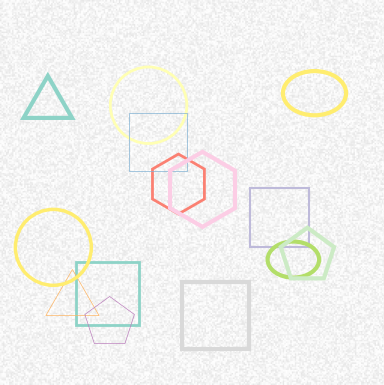[{"shape": "triangle", "thickness": 3, "radius": 0.36, "center": [0.124, 0.73]}, {"shape": "square", "thickness": 2, "radius": 0.41, "center": [0.279, 0.236]}, {"shape": "circle", "thickness": 2, "radius": 0.5, "center": [0.386, 0.727]}, {"shape": "square", "thickness": 1.5, "radius": 0.38, "center": [0.726, 0.436]}, {"shape": "hexagon", "thickness": 2, "radius": 0.39, "center": [0.463, 0.522]}, {"shape": "square", "thickness": 0.5, "radius": 0.38, "center": [0.41, 0.631]}, {"shape": "triangle", "thickness": 0.5, "radius": 0.4, "center": [0.188, 0.22]}, {"shape": "oval", "thickness": 3, "radius": 0.33, "center": [0.762, 0.326]}, {"shape": "hexagon", "thickness": 3, "radius": 0.49, "center": [0.526, 0.508]}, {"shape": "square", "thickness": 3, "radius": 0.43, "center": [0.559, 0.18]}, {"shape": "pentagon", "thickness": 0.5, "radius": 0.34, "center": [0.285, 0.162]}, {"shape": "pentagon", "thickness": 3, "radius": 0.36, "center": [0.798, 0.336]}, {"shape": "circle", "thickness": 2.5, "radius": 0.49, "center": [0.139, 0.358]}, {"shape": "oval", "thickness": 3, "radius": 0.41, "center": [0.817, 0.758]}]